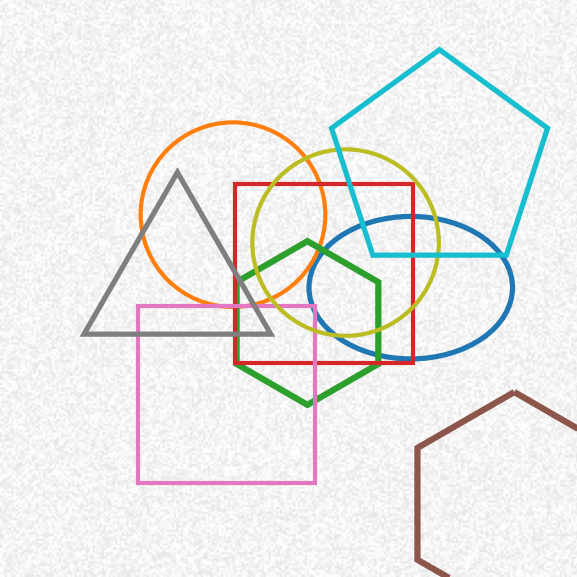[{"shape": "oval", "thickness": 2.5, "radius": 0.88, "center": [0.711, 0.501]}, {"shape": "circle", "thickness": 2, "radius": 0.8, "center": [0.403, 0.627]}, {"shape": "hexagon", "thickness": 3, "radius": 0.71, "center": [0.532, 0.44]}, {"shape": "square", "thickness": 2, "radius": 0.77, "center": [0.561, 0.525]}, {"shape": "hexagon", "thickness": 3, "radius": 0.97, "center": [0.891, 0.127]}, {"shape": "square", "thickness": 2, "radius": 0.77, "center": [0.392, 0.316]}, {"shape": "triangle", "thickness": 2.5, "radius": 0.93, "center": [0.307, 0.514]}, {"shape": "circle", "thickness": 2, "radius": 0.81, "center": [0.598, 0.579]}, {"shape": "pentagon", "thickness": 2.5, "radius": 0.98, "center": [0.761, 0.716]}]